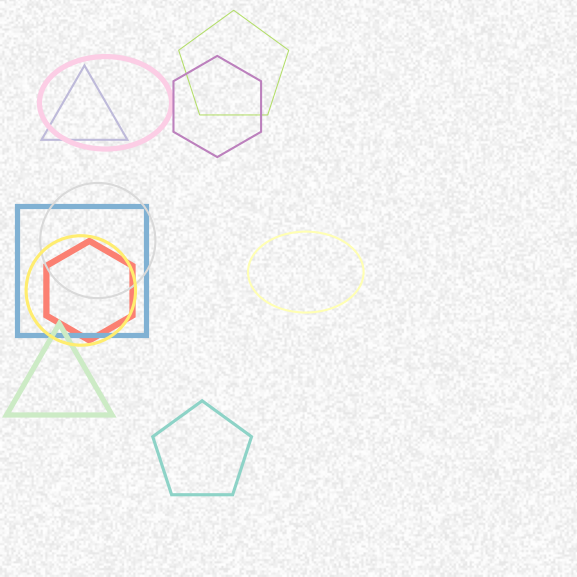[{"shape": "pentagon", "thickness": 1.5, "radius": 0.45, "center": [0.35, 0.215]}, {"shape": "oval", "thickness": 1, "radius": 0.5, "center": [0.53, 0.528]}, {"shape": "triangle", "thickness": 1, "radius": 0.43, "center": [0.146, 0.8]}, {"shape": "hexagon", "thickness": 3, "radius": 0.43, "center": [0.155, 0.496]}, {"shape": "square", "thickness": 2.5, "radius": 0.56, "center": [0.141, 0.531]}, {"shape": "pentagon", "thickness": 0.5, "radius": 0.5, "center": [0.405, 0.881]}, {"shape": "oval", "thickness": 2.5, "radius": 0.57, "center": [0.183, 0.821]}, {"shape": "circle", "thickness": 1, "radius": 0.5, "center": [0.169, 0.583]}, {"shape": "hexagon", "thickness": 1, "radius": 0.44, "center": [0.376, 0.815]}, {"shape": "triangle", "thickness": 2.5, "radius": 0.53, "center": [0.103, 0.333]}, {"shape": "circle", "thickness": 1.5, "radius": 0.47, "center": [0.14, 0.496]}]